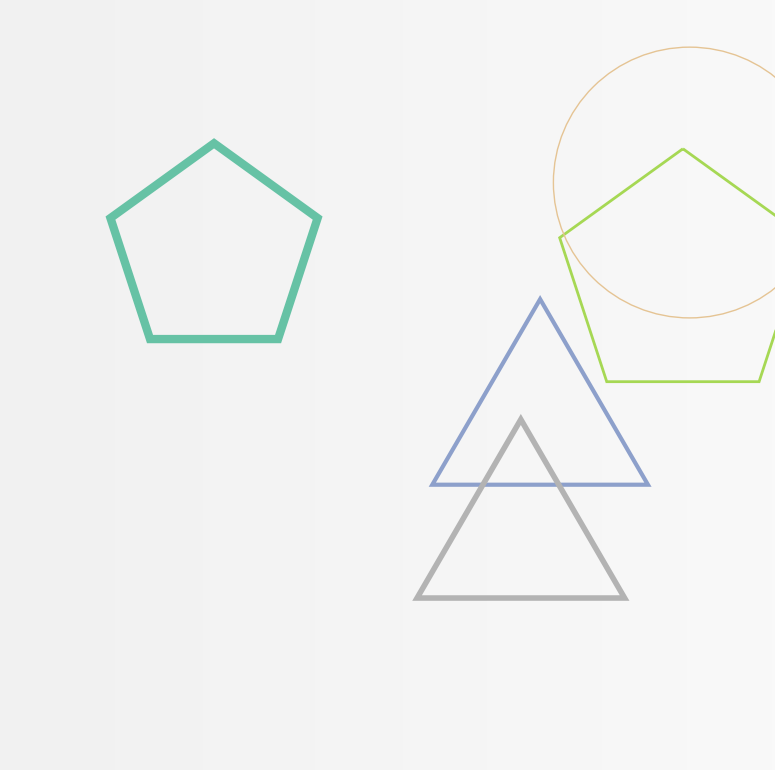[{"shape": "pentagon", "thickness": 3, "radius": 0.7, "center": [0.276, 0.673]}, {"shape": "triangle", "thickness": 1.5, "radius": 0.8, "center": [0.697, 0.451]}, {"shape": "pentagon", "thickness": 1, "radius": 0.84, "center": [0.881, 0.64]}, {"shape": "circle", "thickness": 0.5, "radius": 0.88, "center": [0.89, 0.763]}, {"shape": "triangle", "thickness": 2, "radius": 0.77, "center": [0.672, 0.301]}]